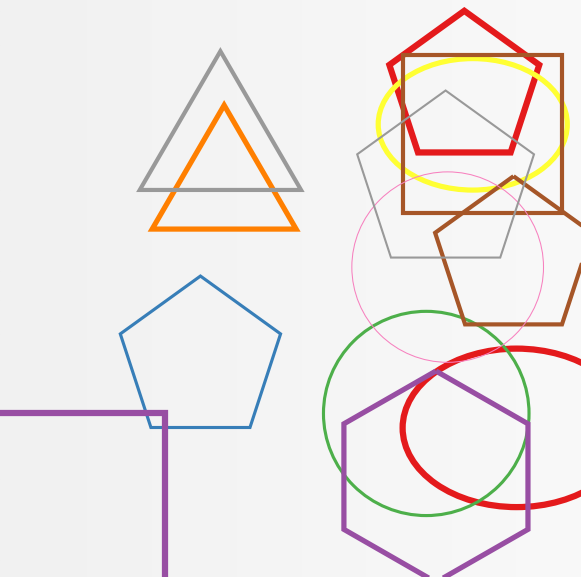[{"shape": "oval", "thickness": 3, "radius": 0.98, "center": [0.889, 0.258]}, {"shape": "pentagon", "thickness": 3, "radius": 0.68, "center": [0.799, 0.845]}, {"shape": "pentagon", "thickness": 1.5, "radius": 0.72, "center": [0.345, 0.376]}, {"shape": "circle", "thickness": 1.5, "radius": 0.88, "center": [0.733, 0.283]}, {"shape": "square", "thickness": 3, "radius": 0.87, "center": [0.11, 0.111]}, {"shape": "hexagon", "thickness": 2.5, "radius": 0.91, "center": [0.75, 0.174]}, {"shape": "triangle", "thickness": 2.5, "radius": 0.71, "center": [0.386, 0.674]}, {"shape": "oval", "thickness": 2.5, "radius": 0.81, "center": [0.813, 0.784]}, {"shape": "square", "thickness": 2, "radius": 0.68, "center": [0.831, 0.766]}, {"shape": "pentagon", "thickness": 2, "radius": 0.71, "center": [0.883, 0.552]}, {"shape": "circle", "thickness": 0.5, "radius": 0.82, "center": [0.77, 0.537]}, {"shape": "pentagon", "thickness": 1, "radius": 0.8, "center": [0.767, 0.683]}, {"shape": "triangle", "thickness": 2, "radius": 0.8, "center": [0.379, 0.75]}]